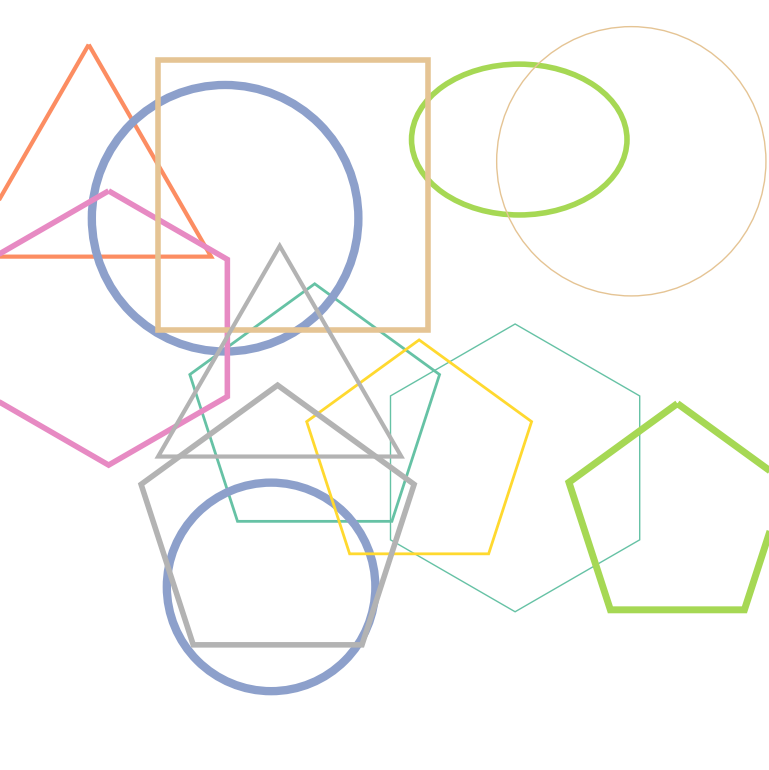[{"shape": "pentagon", "thickness": 1, "radius": 0.85, "center": [0.409, 0.461]}, {"shape": "hexagon", "thickness": 0.5, "radius": 0.93, "center": [0.669, 0.392]}, {"shape": "triangle", "thickness": 1.5, "radius": 0.92, "center": [0.115, 0.758]}, {"shape": "circle", "thickness": 3, "radius": 0.68, "center": [0.352, 0.238]}, {"shape": "circle", "thickness": 3, "radius": 0.87, "center": [0.292, 0.717]}, {"shape": "hexagon", "thickness": 2, "radius": 0.89, "center": [0.141, 0.574]}, {"shape": "oval", "thickness": 2, "radius": 0.7, "center": [0.674, 0.819]}, {"shape": "pentagon", "thickness": 2.5, "radius": 0.74, "center": [0.88, 0.328]}, {"shape": "pentagon", "thickness": 1, "radius": 0.77, "center": [0.544, 0.405]}, {"shape": "square", "thickness": 2, "radius": 0.88, "center": [0.381, 0.747]}, {"shape": "circle", "thickness": 0.5, "radius": 0.87, "center": [0.82, 0.791]}, {"shape": "triangle", "thickness": 1.5, "radius": 0.91, "center": [0.363, 0.498]}, {"shape": "pentagon", "thickness": 2, "radius": 0.93, "center": [0.361, 0.313]}]